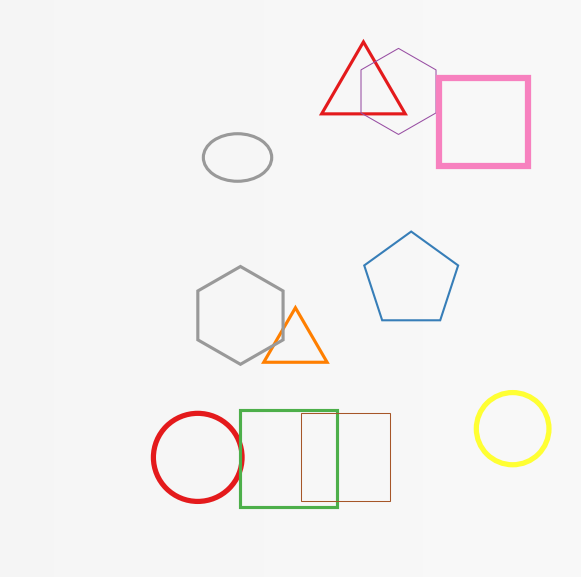[{"shape": "circle", "thickness": 2.5, "radius": 0.38, "center": [0.34, 0.207]}, {"shape": "triangle", "thickness": 1.5, "radius": 0.42, "center": [0.625, 0.843]}, {"shape": "pentagon", "thickness": 1, "radius": 0.42, "center": [0.707, 0.513]}, {"shape": "square", "thickness": 1.5, "radius": 0.42, "center": [0.497, 0.205]}, {"shape": "hexagon", "thickness": 0.5, "radius": 0.37, "center": [0.686, 0.841]}, {"shape": "triangle", "thickness": 1.5, "radius": 0.31, "center": [0.508, 0.403]}, {"shape": "circle", "thickness": 2.5, "radius": 0.31, "center": [0.882, 0.257]}, {"shape": "square", "thickness": 0.5, "radius": 0.38, "center": [0.595, 0.208]}, {"shape": "square", "thickness": 3, "radius": 0.38, "center": [0.832, 0.788]}, {"shape": "oval", "thickness": 1.5, "radius": 0.29, "center": [0.409, 0.726]}, {"shape": "hexagon", "thickness": 1.5, "radius": 0.42, "center": [0.414, 0.453]}]